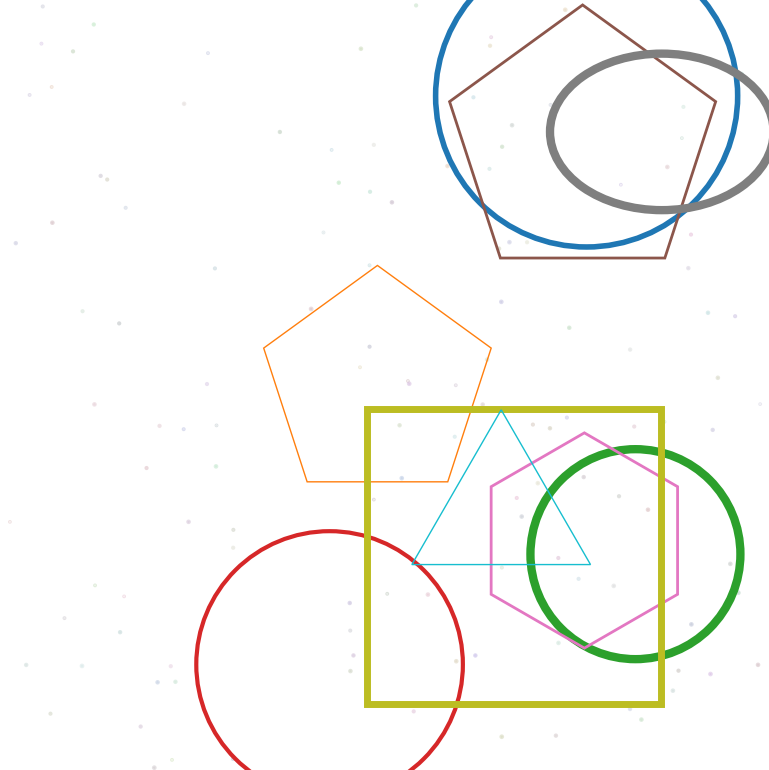[{"shape": "circle", "thickness": 2, "radius": 0.98, "center": [0.762, 0.875]}, {"shape": "pentagon", "thickness": 0.5, "radius": 0.78, "center": [0.49, 0.5]}, {"shape": "circle", "thickness": 3, "radius": 0.68, "center": [0.825, 0.28]}, {"shape": "circle", "thickness": 1.5, "radius": 0.87, "center": [0.428, 0.137]}, {"shape": "pentagon", "thickness": 1, "radius": 0.91, "center": [0.757, 0.812]}, {"shape": "hexagon", "thickness": 1, "radius": 0.7, "center": [0.759, 0.298]}, {"shape": "oval", "thickness": 3, "radius": 0.73, "center": [0.859, 0.829]}, {"shape": "square", "thickness": 2.5, "radius": 0.96, "center": [0.668, 0.277]}, {"shape": "triangle", "thickness": 0.5, "radius": 0.67, "center": [0.651, 0.334]}]